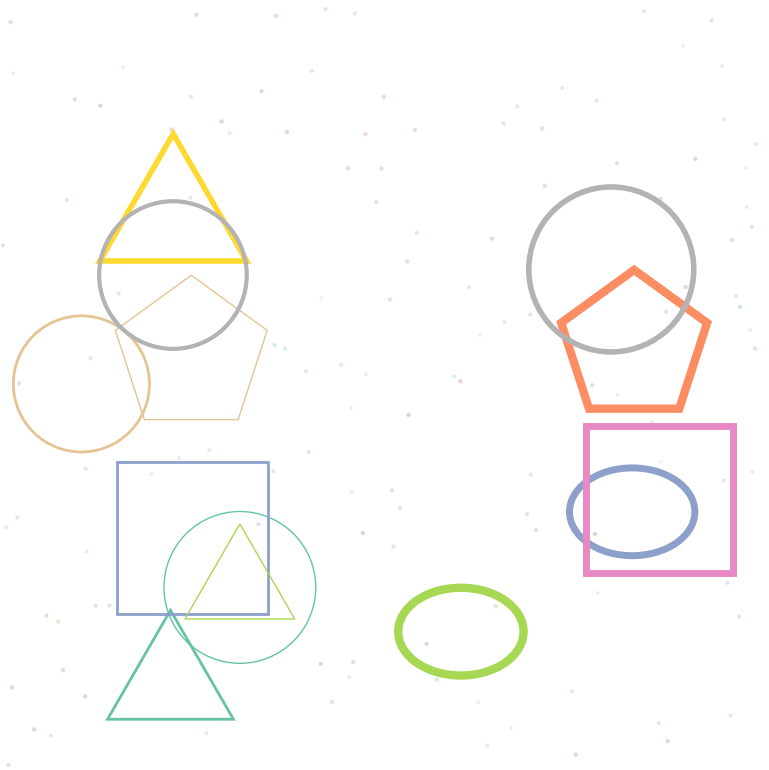[{"shape": "triangle", "thickness": 1, "radius": 0.47, "center": [0.221, 0.113]}, {"shape": "circle", "thickness": 0.5, "radius": 0.49, "center": [0.312, 0.237]}, {"shape": "pentagon", "thickness": 3, "radius": 0.5, "center": [0.824, 0.55]}, {"shape": "square", "thickness": 1, "radius": 0.49, "center": [0.25, 0.301]}, {"shape": "oval", "thickness": 2.5, "radius": 0.41, "center": [0.821, 0.335]}, {"shape": "square", "thickness": 2.5, "radius": 0.48, "center": [0.856, 0.352]}, {"shape": "oval", "thickness": 3, "radius": 0.41, "center": [0.599, 0.18]}, {"shape": "triangle", "thickness": 0.5, "radius": 0.41, "center": [0.311, 0.237]}, {"shape": "triangle", "thickness": 2, "radius": 0.55, "center": [0.225, 0.716]}, {"shape": "circle", "thickness": 1, "radius": 0.44, "center": [0.106, 0.501]}, {"shape": "pentagon", "thickness": 0.5, "radius": 0.52, "center": [0.248, 0.539]}, {"shape": "circle", "thickness": 1.5, "radius": 0.48, "center": [0.225, 0.643]}, {"shape": "circle", "thickness": 2, "radius": 0.54, "center": [0.794, 0.65]}]